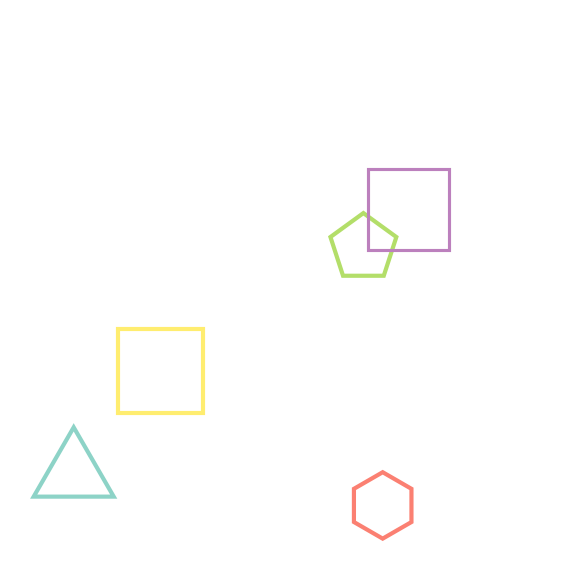[{"shape": "triangle", "thickness": 2, "radius": 0.4, "center": [0.128, 0.179]}, {"shape": "hexagon", "thickness": 2, "radius": 0.29, "center": [0.663, 0.124]}, {"shape": "pentagon", "thickness": 2, "radius": 0.3, "center": [0.629, 0.57]}, {"shape": "square", "thickness": 1.5, "radius": 0.35, "center": [0.707, 0.637]}, {"shape": "square", "thickness": 2, "radius": 0.36, "center": [0.278, 0.357]}]